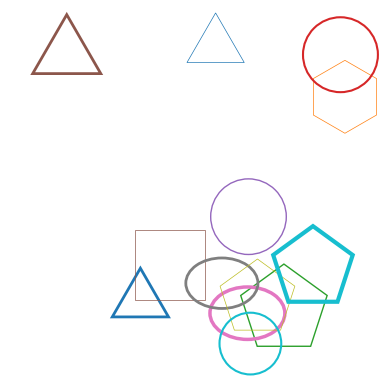[{"shape": "triangle", "thickness": 2, "radius": 0.42, "center": [0.365, 0.219]}, {"shape": "triangle", "thickness": 0.5, "radius": 0.43, "center": [0.56, 0.88]}, {"shape": "hexagon", "thickness": 0.5, "radius": 0.47, "center": [0.896, 0.749]}, {"shape": "pentagon", "thickness": 1, "radius": 0.59, "center": [0.737, 0.196]}, {"shape": "circle", "thickness": 1.5, "radius": 0.49, "center": [0.884, 0.858]}, {"shape": "circle", "thickness": 1, "radius": 0.49, "center": [0.645, 0.437]}, {"shape": "square", "thickness": 0.5, "radius": 0.45, "center": [0.44, 0.311]}, {"shape": "triangle", "thickness": 2, "radius": 0.51, "center": [0.173, 0.86]}, {"shape": "oval", "thickness": 2.5, "radius": 0.49, "center": [0.643, 0.186]}, {"shape": "oval", "thickness": 2, "radius": 0.47, "center": [0.576, 0.264]}, {"shape": "pentagon", "thickness": 0.5, "radius": 0.51, "center": [0.669, 0.225]}, {"shape": "pentagon", "thickness": 3, "radius": 0.54, "center": [0.813, 0.304]}, {"shape": "circle", "thickness": 1.5, "radius": 0.4, "center": [0.65, 0.108]}]